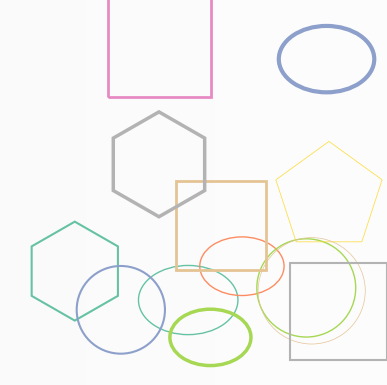[{"shape": "oval", "thickness": 1, "radius": 0.64, "center": [0.486, 0.221]}, {"shape": "hexagon", "thickness": 1.5, "radius": 0.64, "center": [0.193, 0.296]}, {"shape": "oval", "thickness": 1, "radius": 0.54, "center": [0.624, 0.309]}, {"shape": "circle", "thickness": 1.5, "radius": 0.57, "center": [0.312, 0.195]}, {"shape": "oval", "thickness": 3, "radius": 0.62, "center": [0.843, 0.846]}, {"shape": "square", "thickness": 2, "radius": 0.67, "center": [0.411, 0.881]}, {"shape": "oval", "thickness": 2.5, "radius": 0.52, "center": [0.543, 0.124]}, {"shape": "circle", "thickness": 1, "radius": 0.64, "center": [0.79, 0.252]}, {"shape": "pentagon", "thickness": 0.5, "radius": 0.72, "center": [0.849, 0.488]}, {"shape": "circle", "thickness": 0.5, "radius": 0.69, "center": [0.804, 0.245]}, {"shape": "square", "thickness": 2, "radius": 0.58, "center": [0.571, 0.413]}, {"shape": "square", "thickness": 1.5, "radius": 0.63, "center": [0.873, 0.191]}, {"shape": "hexagon", "thickness": 2.5, "radius": 0.68, "center": [0.41, 0.573]}]